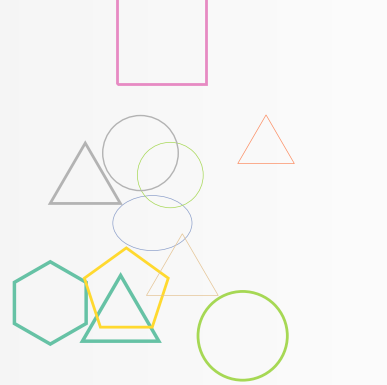[{"shape": "triangle", "thickness": 2.5, "radius": 0.57, "center": [0.311, 0.171]}, {"shape": "hexagon", "thickness": 2.5, "radius": 0.53, "center": [0.13, 0.213]}, {"shape": "triangle", "thickness": 0.5, "radius": 0.42, "center": [0.687, 0.617]}, {"shape": "oval", "thickness": 0.5, "radius": 0.51, "center": [0.393, 0.421]}, {"shape": "square", "thickness": 2, "radius": 0.57, "center": [0.417, 0.898]}, {"shape": "circle", "thickness": 0.5, "radius": 0.43, "center": [0.439, 0.545]}, {"shape": "circle", "thickness": 2, "radius": 0.58, "center": [0.626, 0.128]}, {"shape": "pentagon", "thickness": 2, "radius": 0.57, "center": [0.326, 0.242]}, {"shape": "triangle", "thickness": 0.5, "radius": 0.53, "center": [0.471, 0.286]}, {"shape": "triangle", "thickness": 2, "radius": 0.52, "center": [0.22, 0.524]}, {"shape": "circle", "thickness": 1, "radius": 0.49, "center": [0.363, 0.602]}]